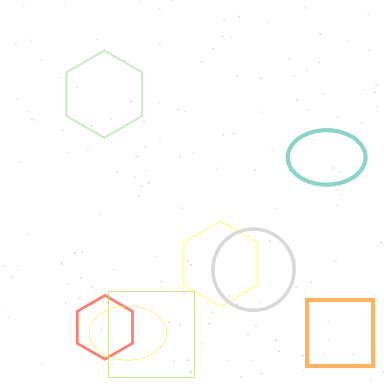[{"shape": "oval", "thickness": 3, "radius": 0.51, "center": [0.848, 0.591]}, {"shape": "hexagon", "thickness": 1.5, "radius": 0.55, "center": [0.573, 0.315]}, {"shape": "hexagon", "thickness": 2, "radius": 0.41, "center": [0.272, 0.15]}, {"shape": "square", "thickness": 3, "radius": 0.43, "center": [0.883, 0.135]}, {"shape": "square", "thickness": 0.5, "radius": 0.56, "center": [0.392, 0.133]}, {"shape": "circle", "thickness": 2.5, "radius": 0.53, "center": [0.658, 0.3]}, {"shape": "hexagon", "thickness": 1.5, "radius": 0.57, "center": [0.271, 0.755]}, {"shape": "oval", "thickness": 0.5, "radius": 0.5, "center": [0.332, 0.135]}]